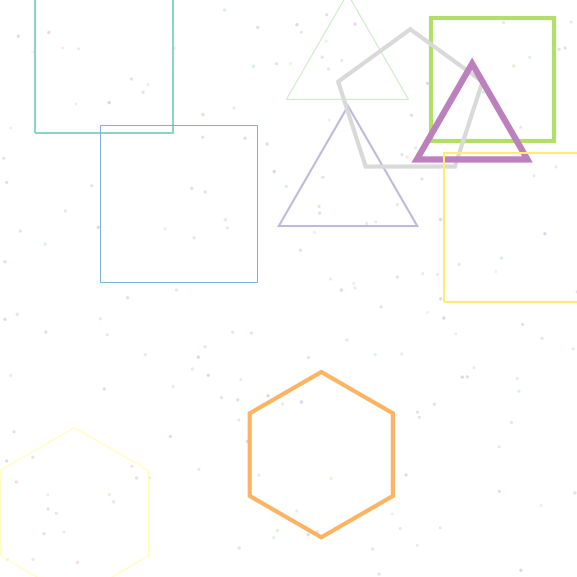[{"shape": "square", "thickness": 1, "radius": 0.6, "center": [0.18, 0.888]}, {"shape": "hexagon", "thickness": 0.5, "radius": 0.74, "center": [0.129, 0.111]}, {"shape": "triangle", "thickness": 1, "radius": 0.69, "center": [0.603, 0.677]}, {"shape": "square", "thickness": 0.5, "radius": 0.68, "center": [0.308, 0.647]}, {"shape": "hexagon", "thickness": 2, "radius": 0.72, "center": [0.556, 0.212]}, {"shape": "square", "thickness": 2, "radius": 0.53, "center": [0.853, 0.861]}, {"shape": "pentagon", "thickness": 2, "radius": 0.66, "center": [0.71, 0.817]}, {"shape": "triangle", "thickness": 3, "radius": 0.55, "center": [0.818, 0.778]}, {"shape": "triangle", "thickness": 0.5, "radius": 0.61, "center": [0.602, 0.888]}, {"shape": "square", "thickness": 1, "radius": 0.65, "center": [0.898, 0.606]}]